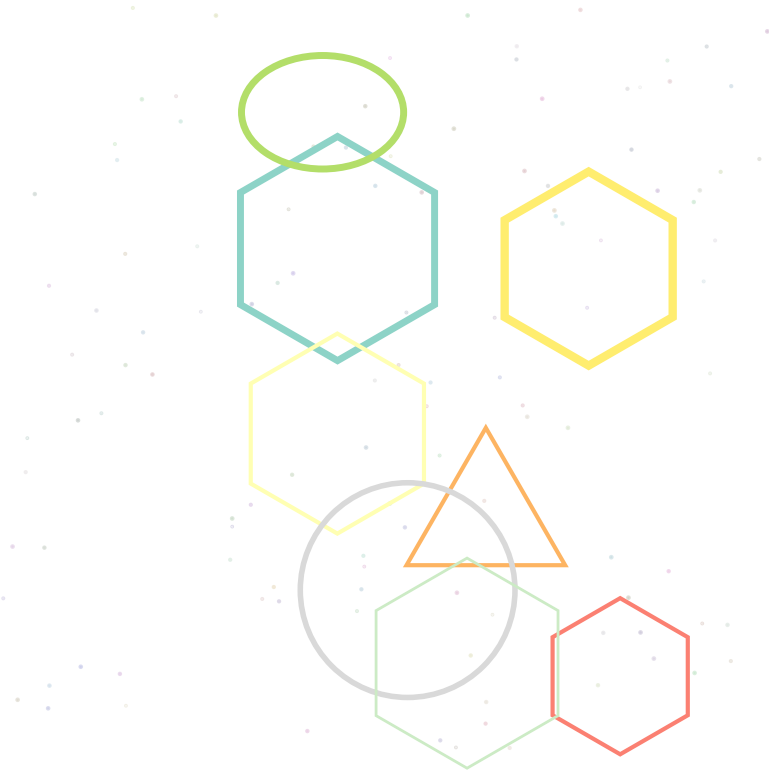[{"shape": "hexagon", "thickness": 2.5, "radius": 0.73, "center": [0.438, 0.677]}, {"shape": "hexagon", "thickness": 1.5, "radius": 0.65, "center": [0.438, 0.437]}, {"shape": "hexagon", "thickness": 1.5, "radius": 0.51, "center": [0.805, 0.122]}, {"shape": "triangle", "thickness": 1.5, "radius": 0.59, "center": [0.631, 0.325]}, {"shape": "oval", "thickness": 2.5, "radius": 0.53, "center": [0.419, 0.854]}, {"shape": "circle", "thickness": 2, "radius": 0.7, "center": [0.529, 0.234]}, {"shape": "hexagon", "thickness": 1, "radius": 0.68, "center": [0.607, 0.139]}, {"shape": "hexagon", "thickness": 3, "radius": 0.63, "center": [0.765, 0.651]}]